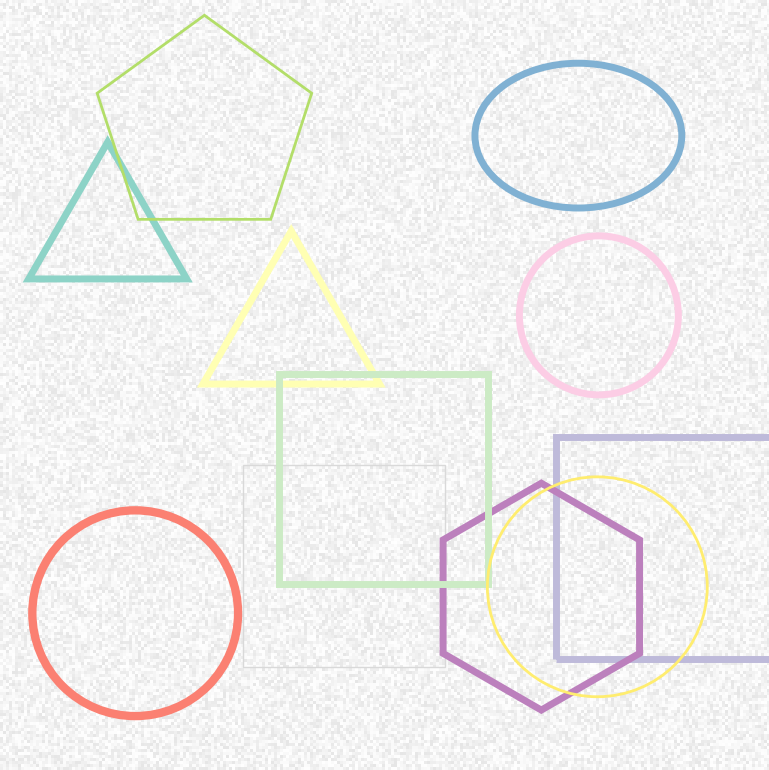[{"shape": "triangle", "thickness": 2.5, "radius": 0.59, "center": [0.14, 0.697]}, {"shape": "triangle", "thickness": 2.5, "radius": 0.66, "center": [0.378, 0.567]}, {"shape": "square", "thickness": 2.5, "radius": 0.72, "center": [0.866, 0.288]}, {"shape": "circle", "thickness": 3, "radius": 0.67, "center": [0.176, 0.204]}, {"shape": "oval", "thickness": 2.5, "radius": 0.67, "center": [0.751, 0.824]}, {"shape": "pentagon", "thickness": 1, "radius": 0.73, "center": [0.265, 0.834]}, {"shape": "circle", "thickness": 2.5, "radius": 0.52, "center": [0.778, 0.59]}, {"shape": "square", "thickness": 0.5, "radius": 0.66, "center": [0.447, 0.265]}, {"shape": "hexagon", "thickness": 2.5, "radius": 0.74, "center": [0.703, 0.225]}, {"shape": "square", "thickness": 2.5, "radius": 0.68, "center": [0.498, 0.378]}, {"shape": "circle", "thickness": 1, "radius": 0.71, "center": [0.776, 0.238]}]